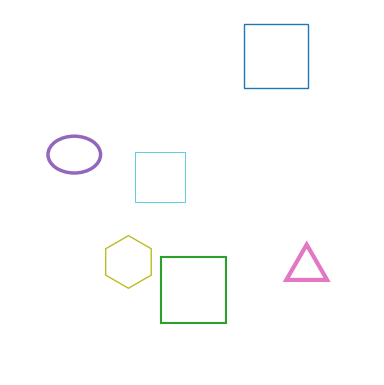[{"shape": "square", "thickness": 1, "radius": 0.42, "center": [0.716, 0.856]}, {"shape": "square", "thickness": 1.5, "radius": 0.43, "center": [0.503, 0.247]}, {"shape": "oval", "thickness": 2.5, "radius": 0.34, "center": [0.193, 0.598]}, {"shape": "triangle", "thickness": 3, "radius": 0.31, "center": [0.797, 0.304]}, {"shape": "hexagon", "thickness": 1, "radius": 0.34, "center": [0.334, 0.32]}, {"shape": "square", "thickness": 0.5, "radius": 0.32, "center": [0.416, 0.54]}]